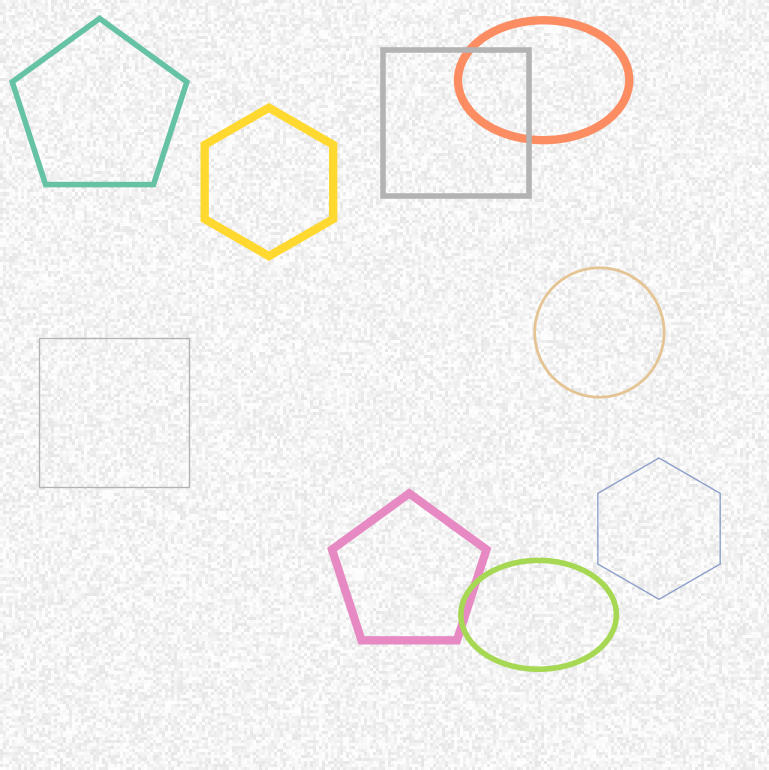[{"shape": "pentagon", "thickness": 2, "radius": 0.6, "center": [0.129, 0.857]}, {"shape": "oval", "thickness": 3, "radius": 0.56, "center": [0.706, 0.896]}, {"shape": "hexagon", "thickness": 0.5, "radius": 0.46, "center": [0.856, 0.313]}, {"shape": "pentagon", "thickness": 3, "radius": 0.53, "center": [0.531, 0.254]}, {"shape": "oval", "thickness": 2, "radius": 0.5, "center": [0.7, 0.202]}, {"shape": "hexagon", "thickness": 3, "radius": 0.48, "center": [0.349, 0.764]}, {"shape": "circle", "thickness": 1, "radius": 0.42, "center": [0.778, 0.568]}, {"shape": "square", "thickness": 2, "radius": 0.47, "center": [0.592, 0.84]}, {"shape": "square", "thickness": 0.5, "radius": 0.48, "center": [0.148, 0.465]}]